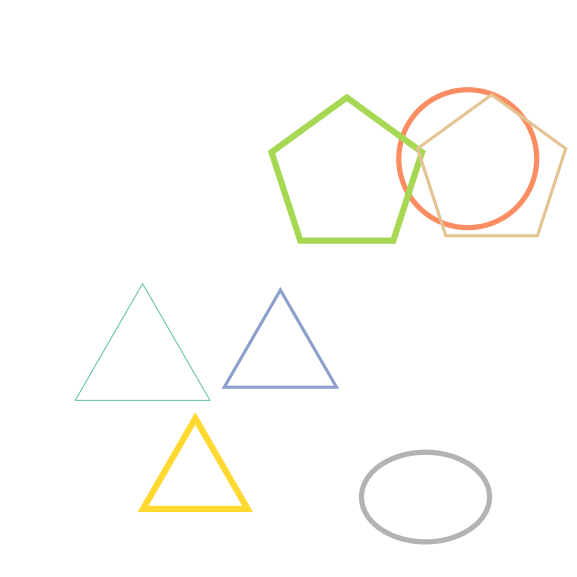[{"shape": "triangle", "thickness": 0.5, "radius": 0.67, "center": [0.247, 0.373]}, {"shape": "circle", "thickness": 2.5, "radius": 0.6, "center": [0.81, 0.724]}, {"shape": "triangle", "thickness": 1.5, "radius": 0.56, "center": [0.486, 0.385]}, {"shape": "pentagon", "thickness": 3, "radius": 0.69, "center": [0.601, 0.693]}, {"shape": "triangle", "thickness": 3, "radius": 0.52, "center": [0.338, 0.17]}, {"shape": "pentagon", "thickness": 1.5, "radius": 0.67, "center": [0.851, 0.7]}, {"shape": "oval", "thickness": 2.5, "radius": 0.55, "center": [0.737, 0.138]}]